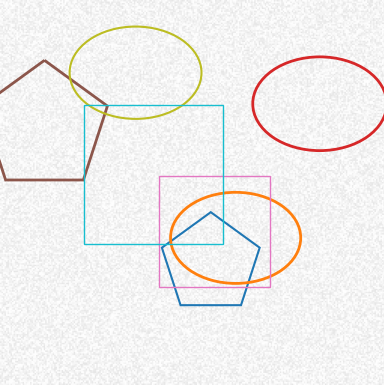[{"shape": "pentagon", "thickness": 1.5, "radius": 0.67, "center": [0.547, 0.315]}, {"shape": "oval", "thickness": 2, "radius": 0.85, "center": [0.612, 0.382]}, {"shape": "oval", "thickness": 2, "radius": 0.87, "center": [0.83, 0.731]}, {"shape": "pentagon", "thickness": 2, "radius": 0.86, "center": [0.116, 0.672]}, {"shape": "square", "thickness": 1, "radius": 0.72, "center": [0.557, 0.398]}, {"shape": "oval", "thickness": 1.5, "radius": 0.86, "center": [0.352, 0.811]}, {"shape": "square", "thickness": 1, "radius": 0.91, "center": [0.399, 0.547]}]